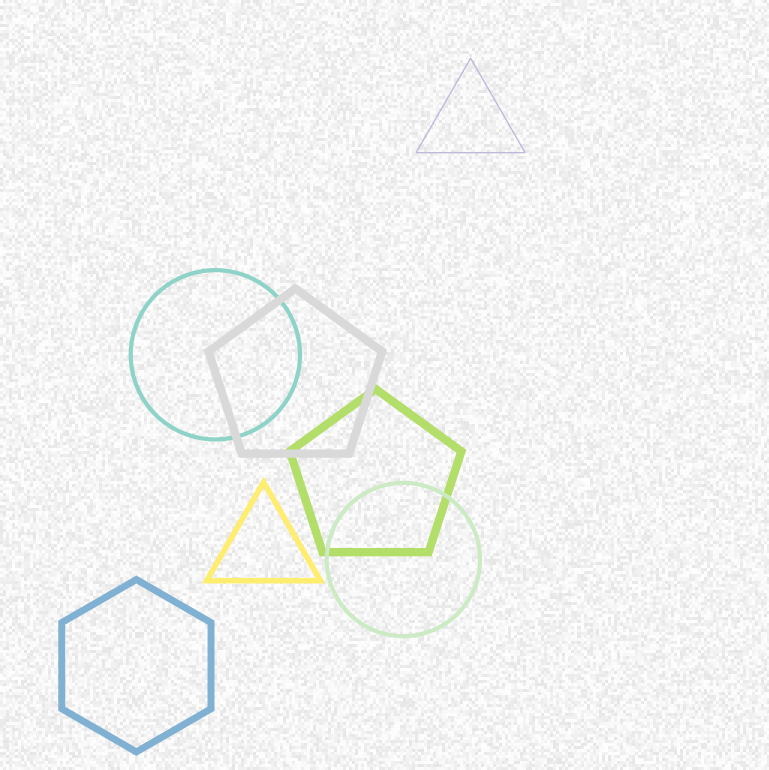[{"shape": "circle", "thickness": 1.5, "radius": 0.55, "center": [0.28, 0.539]}, {"shape": "triangle", "thickness": 0.5, "radius": 0.41, "center": [0.611, 0.843]}, {"shape": "hexagon", "thickness": 2.5, "radius": 0.56, "center": [0.177, 0.135]}, {"shape": "pentagon", "thickness": 3, "radius": 0.59, "center": [0.488, 0.378]}, {"shape": "pentagon", "thickness": 3, "radius": 0.59, "center": [0.384, 0.507]}, {"shape": "circle", "thickness": 1.5, "radius": 0.5, "center": [0.524, 0.273]}, {"shape": "triangle", "thickness": 2, "radius": 0.43, "center": [0.342, 0.289]}]